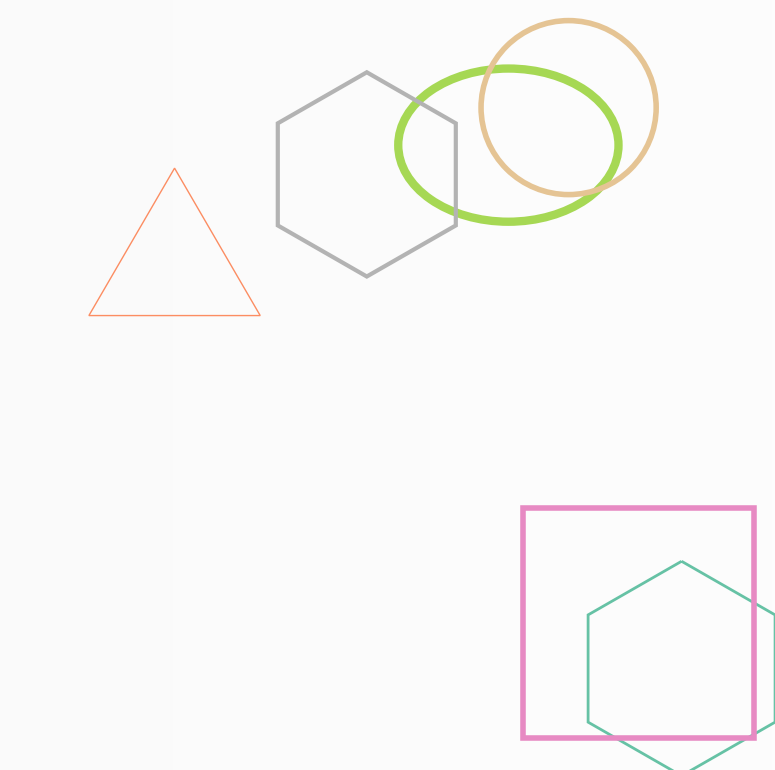[{"shape": "hexagon", "thickness": 1, "radius": 0.7, "center": [0.879, 0.132]}, {"shape": "triangle", "thickness": 0.5, "radius": 0.64, "center": [0.225, 0.654]}, {"shape": "square", "thickness": 2, "radius": 0.75, "center": [0.824, 0.191]}, {"shape": "oval", "thickness": 3, "radius": 0.71, "center": [0.656, 0.812]}, {"shape": "circle", "thickness": 2, "radius": 0.56, "center": [0.734, 0.86]}, {"shape": "hexagon", "thickness": 1.5, "radius": 0.66, "center": [0.473, 0.774]}]